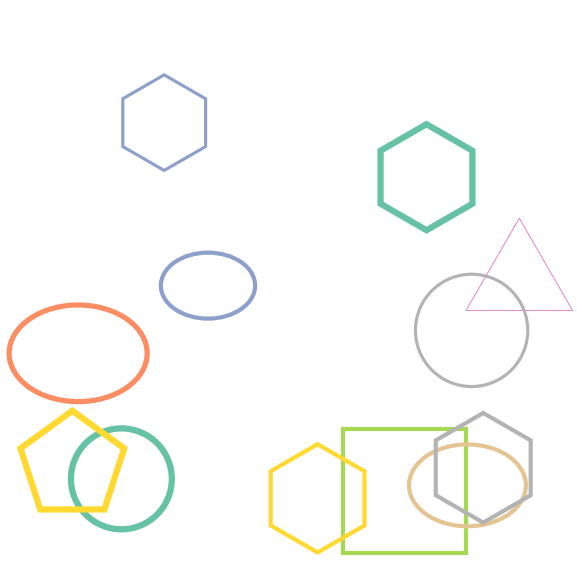[{"shape": "circle", "thickness": 3, "radius": 0.44, "center": [0.21, 0.17]}, {"shape": "hexagon", "thickness": 3, "radius": 0.46, "center": [0.739, 0.692]}, {"shape": "oval", "thickness": 2.5, "radius": 0.6, "center": [0.135, 0.387]}, {"shape": "hexagon", "thickness": 1.5, "radius": 0.41, "center": [0.284, 0.787]}, {"shape": "oval", "thickness": 2, "radius": 0.41, "center": [0.36, 0.505]}, {"shape": "triangle", "thickness": 0.5, "radius": 0.53, "center": [0.899, 0.515]}, {"shape": "square", "thickness": 2, "radius": 0.53, "center": [0.7, 0.149]}, {"shape": "pentagon", "thickness": 3, "radius": 0.47, "center": [0.125, 0.193]}, {"shape": "hexagon", "thickness": 2, "radius": 0.47, "center": [0.55, 0.136]}, {"shape": "oval", "thickness": 2, "radius": 0.51, "center": [0.809, 0.159]}, {"shape": "circle", "thickness": 1.5, "radius": 0.49, "center": [0.817, 0.427]}, {"shape": "hexagon", "thickness": 2, "radius": 0.47, "center": [0.837, 0.189]}]